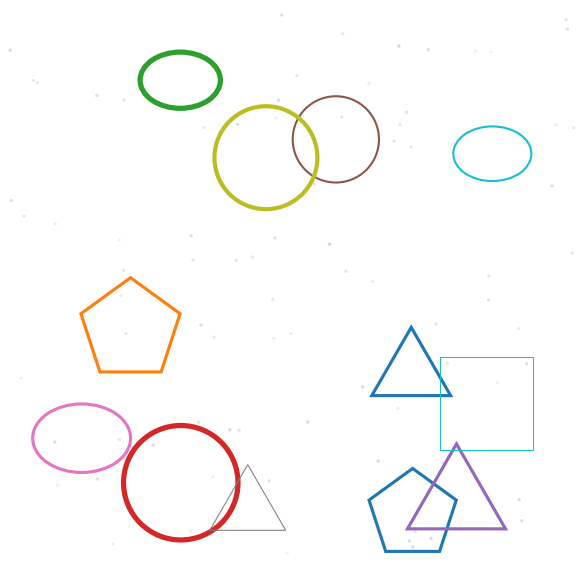[{"shape": "triangle", "thickness": 1.5, "radius": 0.39, "center": [0.712, 0.354]}, {"shape": "pentagon", "thickness": 1.5, "radius": 0.4, "center": [0.715, 0.109]}, {"shape": "pentagon", "thickness": 1.5, "radius": 0.45, "center": [0.226, 0.428]}, {"shape": "oval", "thickness": 2.5, "radius": 0.35, "center": [0.312, 0.86]}, {"shape": "circle", "thickness": 2.5, "radius": 0.5, "center": [0.313, 0.163]}, {"shape": "triangle", "thickness": 1.5, "radius": 0.49, "center": [0.79, 0.132]}, {"shape": "circle", "thickness": 1, "radius": 0.37, "center": [0.582, 0.758]}, {"shape": "oval", "thickness": 1.5, "radius": 0.42, "center": [0.141, 0.24]}, {"shape": "triangle", "thickness": 0.5, "radius": 0.38, "center": [0.429, 0.119]}, {"shape": "circle", "thickness": 2, "radius": 0.45, "center": [0.46, 0.726]}, {"shape": "square", "thickness": 0.5, "radius": 0.4, "center": [0.842, 0.3]}, {"shape": "oval", "thickness": 1, "radius": 0.34, "center": [0.853, 0.733]}]